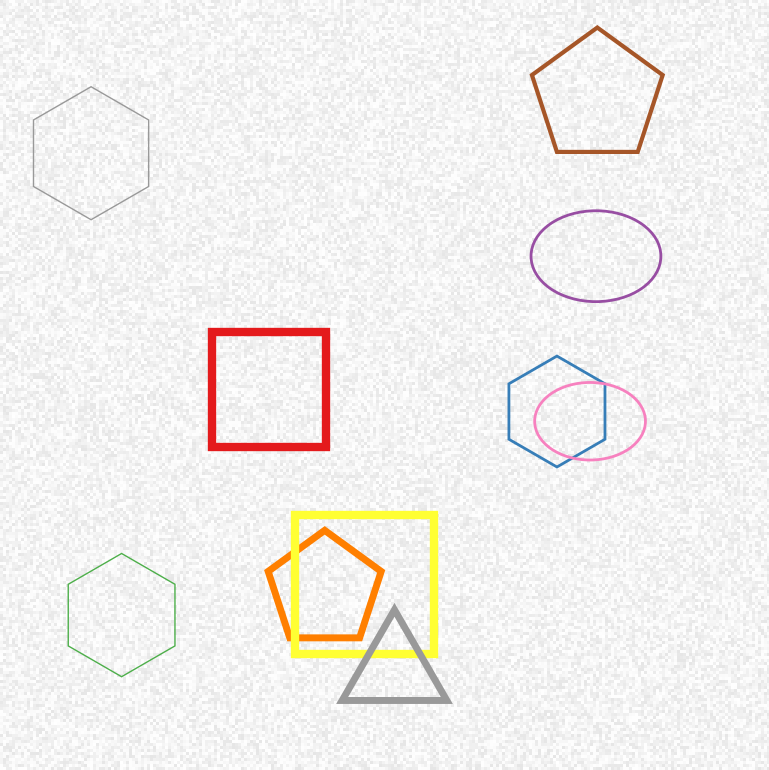[{"shape": "square", "thickness": 3, "radius": 0.37, "center": [0.349, 0.494]}, {"shape": "hexagon", "thickness": 1, "radius": 0.36, "center": [0.723, 0.466]}, {"shape": "hexagon", "thickness": 0.5, "radius": 0.4, "center": [0.158, 0.201]}, {"shape": "oval", "thickness": 1, "radius": 0.42, "center": [0.774, 0.667]}, {"shape": "pentagon", "thickness": 2.5, "radius": 0.39, "center": [0.422, 0.234]}, {"shape": "square", "thickness": 3, "radius": 0.45, "center": [0.474, 0.241]}, {"shape": "pentagon", "thickness": 1.5, "radius": 0.45, "center": [0.776, 0.875]}, {"shape": "oval", "thickness": 1, "radius": 0.36, "center": [0.766, 0.453]}, {"shape": "hexagon", "thickness": 0.5, "radius": 0.43, "center": [0.118, 0.801]}, {"shape": "triangle", "thickness": 2.5, "radius": 0.39, "center": [0.512, 0.13]}]